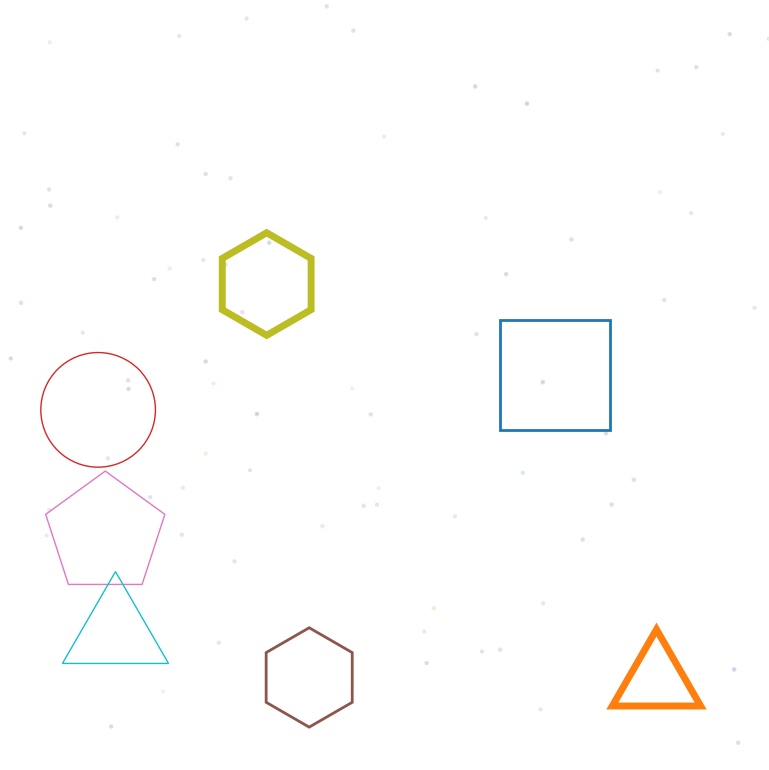[{"shape": "square", "thickness": 1, "radius": 0.36, "center": [0.721, 0.513]}, {"shape": "triangle", "thickness": 2.5, "radius": 0.33, "center": [0.853, 0.116]}, {"shape": "circle", "thickness": 0.5, "radius": 0.37, "center": [0.127, 0.468]}, {"shape": "hexagon", "thickness": 1, "radius": 0.32, "center": [0.402, 0.12]}, {"shape": "pentagon", "thickness": 0.5, "radius": 0.41, "center": [0.137, 0.307]}, {"shape": "hexagon", "thickness": 2.5, "radius": 0.33, "center": [0.346, 0.631]}, {"shape": "triangle", "thickness": 0.5, "radius": 0.4, "center": [0.15, 0.178]}]